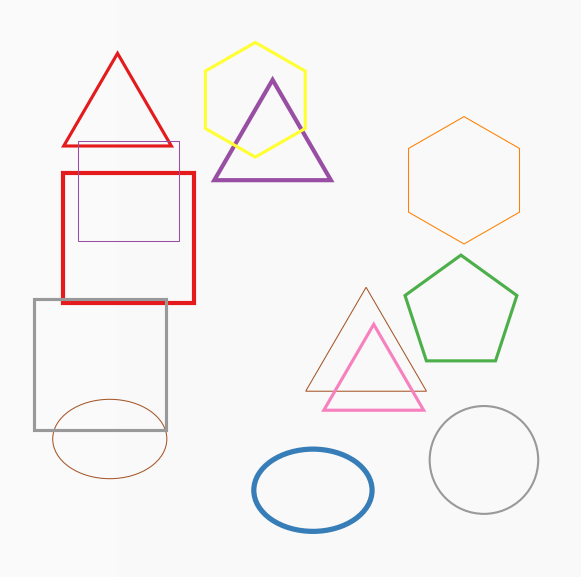[{"shape": "triangle", "thickness": 1.5, "radius": 0.53, "center": [0.202, 0.8]}, {"shape": "square", "thickness": 2, "radius": 0.56, "center": [0.221, 0.587]}, {"shape": "oval", "thickness": 2.5, "radius": 0.51, "center": [0.538, 0.15]}, {"shape": "pentagon", "thickness": 1.5, "radius": 0.51, "center": [0.793, 0.456]}, {"shape": "square", "thickness": 0.5, "radius": 0.43, "center": [0.221, 0.668]}, {"shape": "triangle", "thickness": 2, "radius": 0.58, "center": [0.469, 0.745]}, {"shape": "hexagon", "thickness": 0.5, "radius": 0.55, "center": [0.798, 0.687]}, {"shape": "hexagon", "thickness": 1.5, "radius": 0.5, "center": [0.439, 0.826]}, {"shape": "triangle", "thickness": 0.5, "radius": 0.6, "center": [0.63, 0.382]}, {"shape": "oval", "thickness": 0.5, "radius": 0.49, "center": [0.189, 0.239]}, {"shape": "triangle", "thickness": 1.5, "radius": 0.5, "center": [0.643, 0.338]}, {"shape": "square", "thickness": 1.5, "radius": 0.57, "center": [0.173, 0.368]}, {"shape": "circle", "thickness": 1, "radius": 0.47, "center": [0.833, 0.203]}]